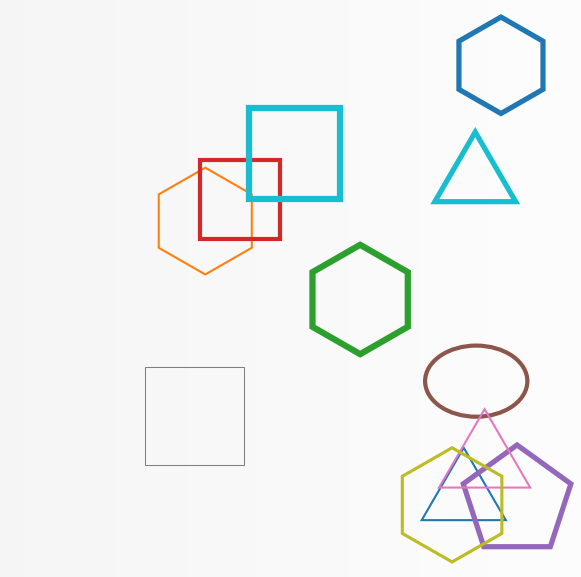[{"shape": "hexagon", "thickness": 2.5, "radius": 0.42, "center": [0.862, 0.886]}, {"shape": "triangle", "thickness": 1, "radius": 0.42, "center": [0.798, 0.14]}, {"shape": "hexagon", "thickness": 1, "radius": 0.46, "center": [0.353, 0.616]}, {"shape": "hexagon", "thickness": 3, "radius": 0.47, "center": [0.62, 0.481]}, {"shape": "square", "thickness": 2, "radius": 0.34, "center": [0.413, 0.653]}, {"shape": "pentagon", "thickness": 2.5, "radius": 0.49, "center": [0.89, 0.131]}, {"shape": "oval", "thickness": 2, "radius": 0.44, "center": [0.819, 0.339]}, {"shape": "triangle", "thickness": 1, "radius": 0.45, "center": [0.834, 0.2]}, {"shape": "square", "thickness": 0.5, "radius": 0.43, "center": [0.334, 0.279]}, {"shape": "hexagon", "thickness": 1.5, "radius": 0.49, "center": [0.778, 0.125]}, {"shape": "square", "thickness": 3, "radius": 0.39, "center": [0.506, 0.733]}, {"shape": "triangle", "thickness": 2.5, "radius": 0.4, "center": [0.818, 0.69]}]